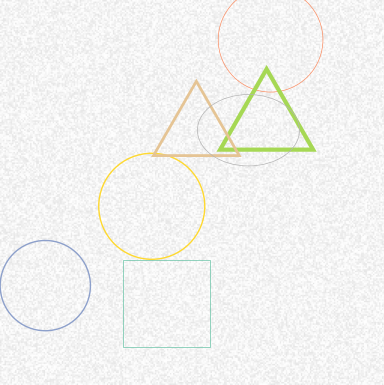[{"shape": "square", "thickness": 0.5, "radius": 0.56, "center": [0.433, 0.212]}, {"shape": "circle", "thickness": 0.5, "radius": 0.68, "center": [0.703, 0.897]}, {"shape": "circle", "thickness": 1, "radius": 0.59, "center": [0.118, 0.258]}, {"shape": "triangle", "thickness": 3, "radius": 0.7, "center": [0.692, 0.681]}, {"shape": "circle", "thickness": 1, "radius": 0.69, "center": [0.394, 0.464]}, {"shape": "triangle", "thickness": 2, "radius": 0.64, "center": [0.51, 0.66]}, {"shape": "oval", "thickness": 0.5, "radius": 0.66, "center": [0.645, 0.662]}]